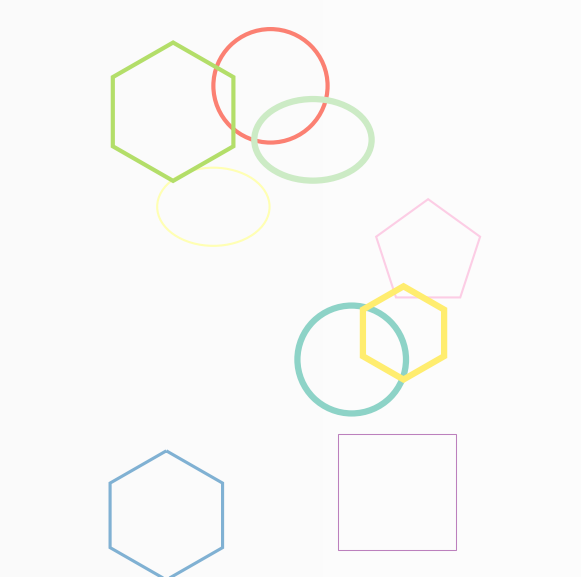[{"shape": "circle", "thickness": 3, "radius": 0.47, "center": [0.605, 0.377]}, {"shape": "oval", "thickness": 1, "radius": 0.48, "center": [0.367, 0.641]}, {"shape": "circle", "thickness": 2, "radius": 0.49, "center": [0.465, 0.851]}, {"shape": "hexagon", "thickness": 1.5, "radius": 0.56, "center": [0.286, 0.107]}, {"shape": "hexagon", "thickness": 2, "radius": 0.6, "center": [0.298, 0.806]}, {"shape": "pentagon", "thickness": 1, "radius": 0.47, "center": [0.737, 0.56]}, {"shape": "square", "thickness": 0.5, "radius": 0.51, "center": [0.683, 0.147]}, {"shape": "oval", "thickness": 3, "radius": 0.5, "center": [0.538, 0.757]}, {"shape": "hexagon", "thickness": 3, "radius": 0.4, "center": [0.694, 0.423]}]